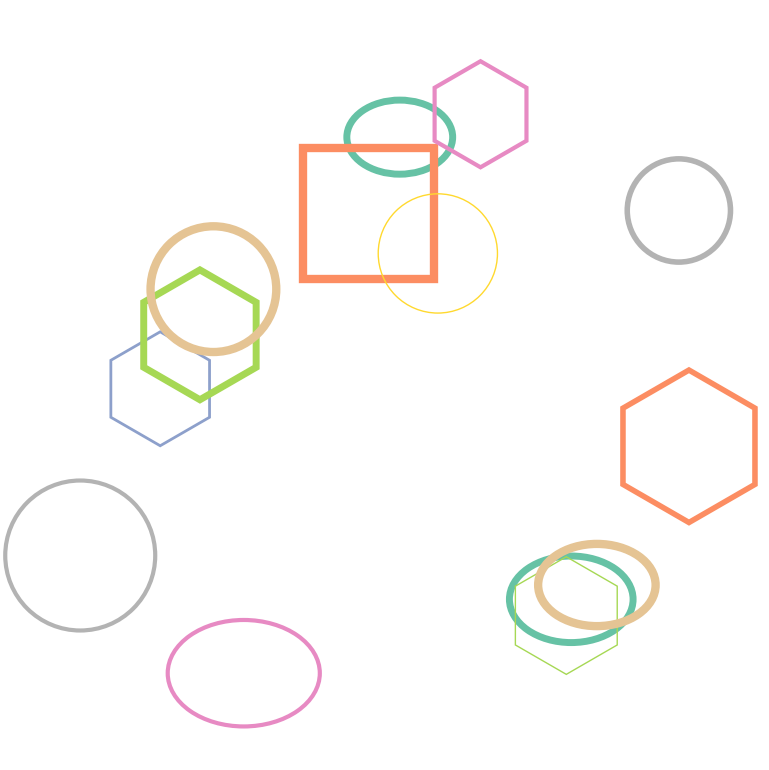[{"shape": "oval", "thickness": 2.5, "radius": 0.34, "center": [0.519, 0.822]}, {"shape": "oval", "thickness": 2.5, "radius": 0.4, "center": [0.742, 0.222]}, {"shape": "square", "thickness": 3, "radius": 0.43, "center": [0.478, 0.723]}, {"shape": "hexagon", "thickness": 2, "radius": 0.49, "center": [0.895, 0.42]}, {"shape": "hexagon", "thickness": 1, "radius": 0.37, "center": [0.208, 0.495]}, {"shape": "oval", "thickness": 1.5, "radius": 0.49, "center": [0.317, 0.126]}, {"shape": "hexagon", "thickness": 1.5, "radius": 0.34, "center": [0.624, 0.852]}, {"shape": "hexagon", "thickness": 2.5, "radius": 0.42, "center": [0.26, 0.565]}, {"shape": "hexagon", "thickness": 0.5, "radius": 0.38, "center": [0.735, 0.201]}, {"shape": "circle", "thickness": 0.5, "radius": 0.39, "center": [0.569, 0.671]}, {"shape": "oval", "thickness": 3, "radius": 0.38, "center": [0.775, 0.24]}, {"shape": "circle", "thickness": 3, "radius": 0.41, "center": [0.277, 0.624]}, {"shape": "circle", "thickness": 2, "radius": 0.34, "center": [0.882, 0.727]}, {"shape": "circle", "thickness": 1.5, "radius": 0.49, "center": [0.104, 0.279]}]